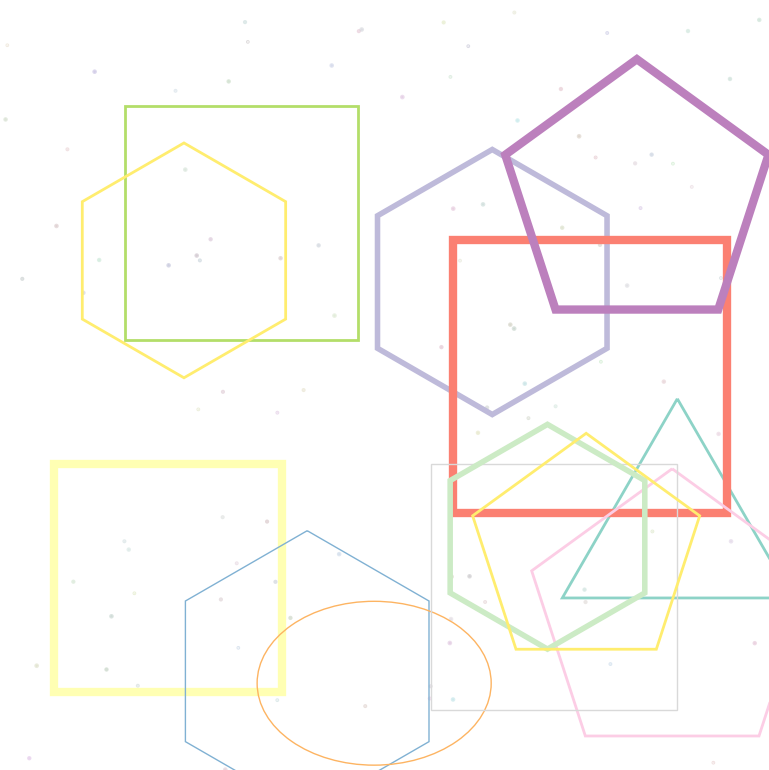[{"shape": "triangle", "thickness": 1, "radius": 0.86, "center": [0.88, 0.31]}, {"shape": "square", "thickness": 3, "radius": 0.74, "center": [0.219, 0.249]}, {"shape": "hexagon", "thickness": 2, "radius": 0.86, "center": [0.639, 0.634]}, {"shape": "square", "thickness": 3, "radius": 0.89, "center": [0.766, 0.511]}, {"shape": "hexagon", "thickness": 0.5, "radius": 0.91, "center": [0.399, 0.128]}, {"shape": "oval", "thickness": 0.5, "radius": 0.76, "center": [0.486, 0.113]}, {"shape": "square", "thickness": 1, "radius": 0.76, "center": [0.313, 0.71]}, {"shape": "pentagon", "thickness": 1, "radius": 0.96, "center": [0.873, 0.199]}, {"shape": "square", "thickness": 0.5, "radius": 0.8, "center": [0.719, 0.238]}, {"shape": "pentagon", "thickness": 3, "radius": 0.9, "center": [0.827, 0.743]}, {"shape": "hexagon", "thickness": 2, "radius": 0.73, "center": [0.711, 0.303]}, {"shape": "hexagon", "thickness": 1, "radius": 0.76, "center": [0.239, 0.662]}, {"shape": "pentagon", "thickness": 1, "radius": 0.78, "center": [0.761, 0.282]}]